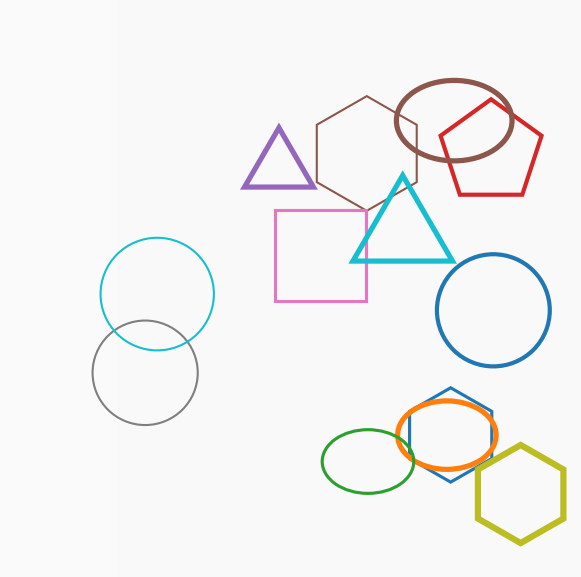[{"shape": "circle", "thickness": 2, "radius": 0.49, "center": [0.849, 0.462]}, {"shape": "hexagon", "thickness": 1.5, "radius": 0.41, "center": [0.775, 0.246]}, {"shape": "oval", "thickness": 2.5, "radius": 0.42, "center": [0.769, 0.246]}, {"shape": "oval", "thickness": 1.5, "radius": 0.39, "center": [0.633, 0.2]}, {"shape": "pentagon", "thickness": 2, "radius": 0.46, "center": [0.845, 0.736]}, {"shape": "triangle", "thickness": 2.5, "radius": 0.34, "center": [0.48, 0.709]}, {"shape": "oval", "thickness": 2.5, "radius": 0.5, "center": [0.781, 0.79]}, {"shape": "hexagon", "thickness": 1, "radius": 0.5, "center": [0.631, 0.733]}, {"shape": "square", "thickness": 1.5, "radius": 0.39, "center": [0.551, 0.557]}, {"shape": "circle", "thickness": 1, "radius": 0.45, "center": [0.25, 0.354]}, {"shape": "hexagon", "thickness": 3, "radius": 0.42, "center": [0.896, 0.144]}, {"shape": "circle", "thickness": 1, "radius": 0.49, "center": [0.27, 0.49]}, {"shape": "triangle", "thickness": 2.5, "radius": 0.49, "center": [0.693, 0.596]}]